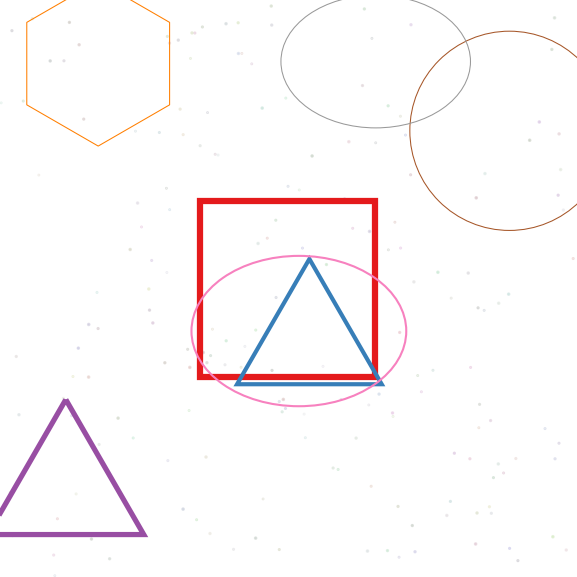[{"shape": "square", "thickness": 3, "radius": 0.76, "center": [0.498, 0.499]}, {"shape": "triangle", "thickness": 2, "radius": 0.72, "center": [0.536, 0.406]}, {"shape": "triangle", "thickness": 2.5, "radius": 0.78, "center": [0.114, 0.151]}, {"shape": "hexagon", "thickness": 0.5, "radius": 0.71, "center": [0.17, 0.889]}, {"shape": "circle", "thickness": 0.5, "radius": 0.86, "center": [0.882, 0.773]}, {"shape": "oval", "thickness": 1, "radius": 0.93, "center": [0.518, 0.426]}, {"shape": "oval", "thickness": 0.5, "radius": 0.82, "center": [0.651, 0.893]}]